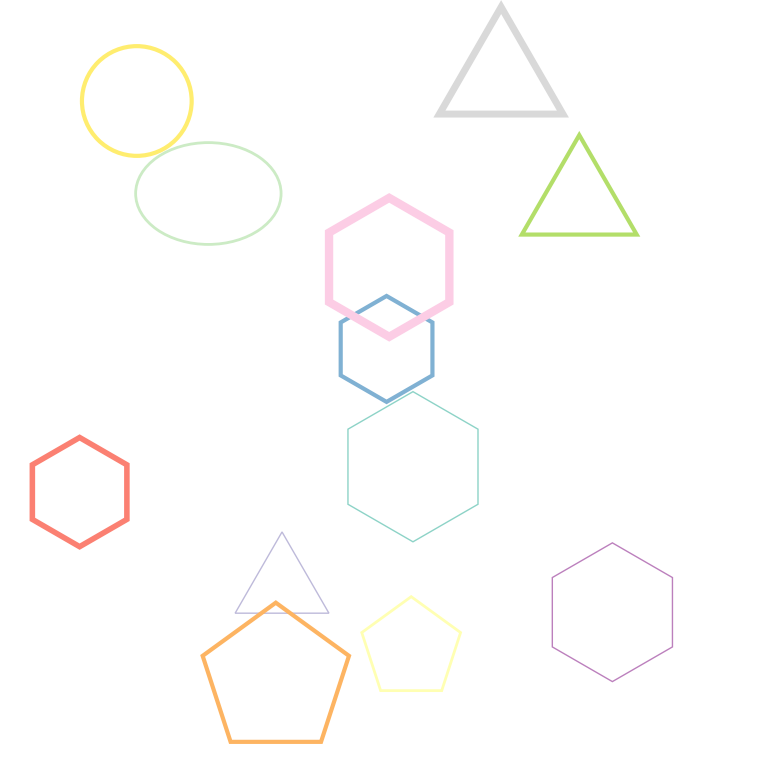[{"shape": "hexagon", "thickness": 0.5, "radius": 0.49, "center": [0.536, 0.394]}, {"shape": "pentagon", "thickness": 1, "radius": 0.34, "center": [0.534, 0.158]}, {"shape": "triangle", "thickness": 0.5, "radius": 0.35, "center": [0.366, 0.239]}, {"shape": "hexagon", "thickness": 2, "radius": 0.35, "center": [0.103, 0.361]}, {"shape": "hexagon", "thickness": 1.5, "radius": 0.34, "center": [0.502, 0.547]}, {"shape": "pentagon", "thickness": 1.5, "radius": 0.5, "center": [0.358, 0.117]}, {"shape": "triangle", "thickness": 1.5, "radius": 0.43, "center": [0.752, 0.738]}, {"shape": "hexagon", "thickness": 3, "radius": 0.45, "center": [0.505, 0.653]}, {"shape": "triangle", "thickness": 2.5, "radius": 0.46, "center": [0.651, 0.898]}, {"shape": "hexagon", "thickness": 0.5, "radius": 0.45, "center": [0.795, 0.205]}, {"shape": "oval", "thickness": 1, "radius": 0.47, "center": [0.271, 0.749]}, {"shape": "circle", "thickness": 1.5, "radius": 0.36, "center": [0.178, 0.869]}]